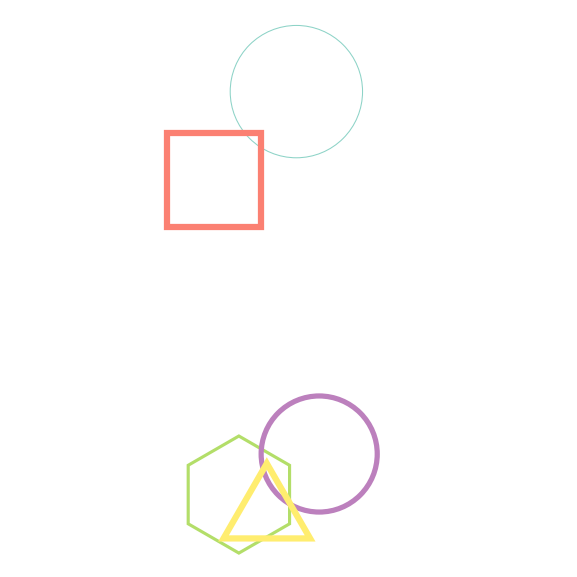[{"shape": "circle", "thickness": 0.5, "radius": 0.57, "center": [0.513, 0.84]}, {"shape": "square", "thickness": 3, "radius": 0.41, "center": [0.37, 0.688]}, {"shape": "hexagon", "thickness": 1.5, "radius": 0.51, "center": [0.414, 0.143]}, {"shape": "circle", "thickness": 2.5, "radius": 0.5, "center": [0.553, 0.213]}, {"shape": "triangle", "thickness": 3, "radius": 0.43, "center": [0.462, 0.11]}]